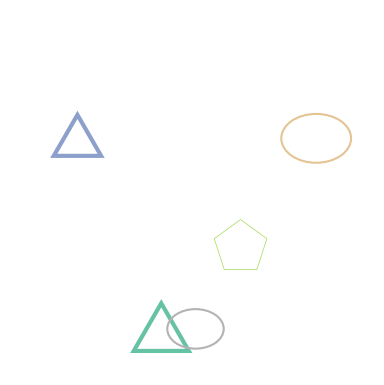[{"shape": "triangle", "thickness": 3, "radius": 0.41, "center": [0.419, 0.13]}, {"shape": "triangle", "thickness": 3, "radius": 0.35, "center": [0.201, 0.631]}, {"shape": "pentagon", "thickness": 0.5, "radius": 0.36, "center": [0.625, 0.358]}, {"shape": "oval", "thickness": 1.5, "radius": 0.45, "center": [0.821, 0.641]}, {"shape": "oval", "thickness": 1.5, "radius": 0.37, "center": [0.508, 0.146]}]